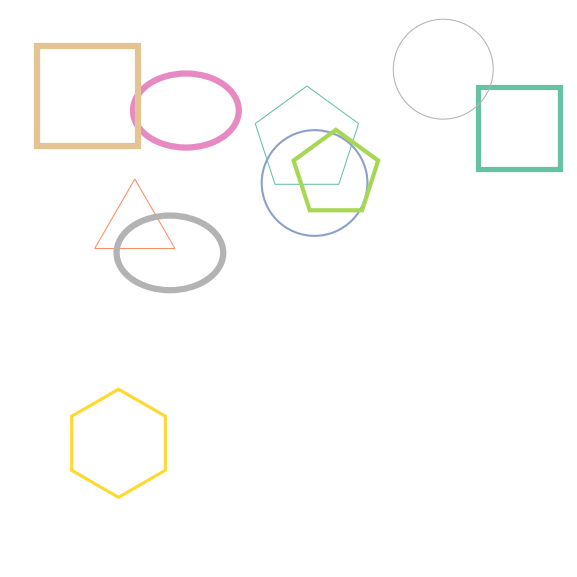[{"shape": "square", "thickness": 2.5, "radius": 0.36, "center": [0.899, 0.778]}, {"shape": "pentagon", "thickness": 0.5, "radius": 0.47, "center": [0.531, 0.756]}, {"shape": "triangle", "thickness": 0.5, "radius": 0.4, "center": [0.233, 0.609]}, {"shape": "circle", "thickness": 1, "radius": 0.46, "center": [0.545, 0.682]}, {"shape": "oval", "thickness": 3, "radius": 0.46, "center": [0.322, 0.808]}, {"shape": "pentagon", "thickness": 2, "radius": 0.39, "center": [0.582, 0.697]}, {"shape": "hexagon", "thickness": 1.5, "radius": 0.47, "center": [0.205, 0.232]}, {"shape": "square", "thickness": 3, "radius": 0.43, "center": [0.152, 0.833]}, {"shape": "oval", "thickness": 3, "radius": 0.46, "center": [0.294, 0.561]}, {"shape": "circle", "thickness": 0.5, "radius": 0.43, "center": [0.767, 0.879]}]